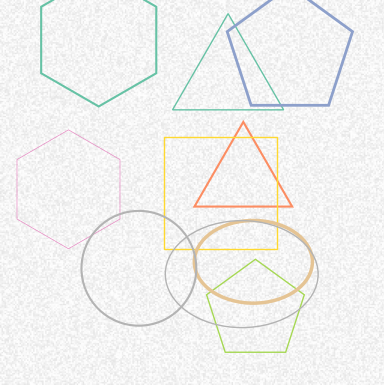[{"shape": "triangle", "thickness": 1, "radius": 0.83, "center": [0.592, 0.798]}, {"shape": "hexagon", "thickness": 1.5, "radius": 0.86, "center": [0.256, 0.896]}, {"shape": "triangle", "thickness": 1.5, "radius": 0.73, "center": [0.632, 0.537]}, {"shape": "pentagon", "thickness": 2, "radius": 0.86, "center": [0.753, 0.865]}, {"shape": "hexagon", "thickness": 0.5, "radius": 0.77, "center": [0.178, 0.508]}, {"shape": "pentagon", "thickness": 1, "radius": 0.67, "center": [0.663, 0.193]}, {"shape": "square", "thickness": 1, "radius": 0.73, "center": [0.573, 0.499]}, {"shape": "oval", "thickness": 2.5, "radius": 0.77, "center": [0.658, 0.32]}, {"shape": "oval", "thickness": 1, "radius": 0.99, "center": [0.628, 0.288]}, {"shape": "circle", "thickness": 1.5, "radius": 0.75, "center": [0.361, 0.303]}]